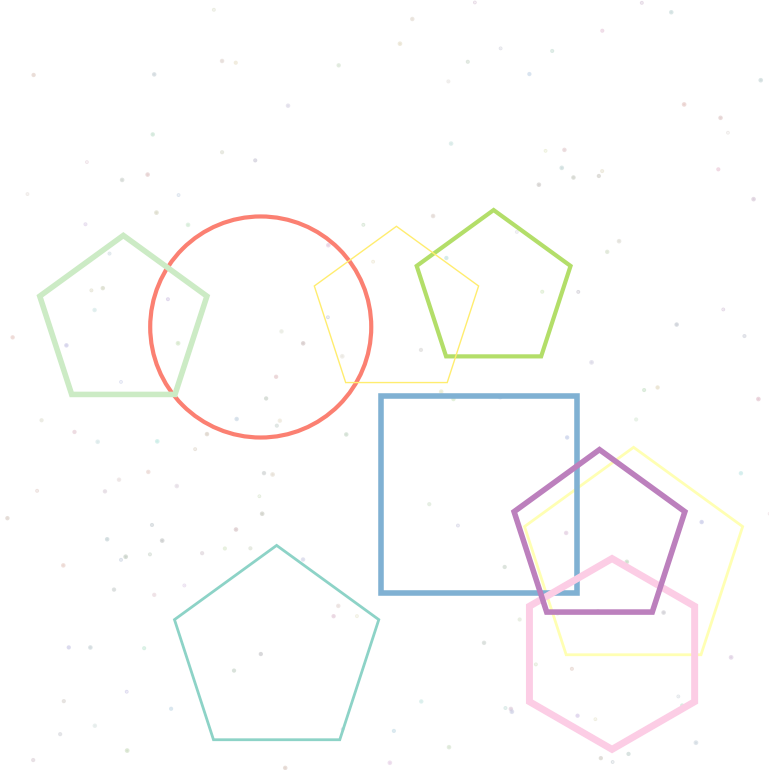[{"shape": "pentagon", "thickness": 1, "radius": 0.7, "center": [0.359, 0.152]}, {"shape": "pentagon", "thickness": 1, "radius": 0.74, "center": [0.823, 0.27]}, {"shape": "circle", "thickness": 1.5, "radius": 0.72, "center": [0.339, 0.575]}, {"shape": "square", "thickness": 2, "radius": 0.64, "center": [0.622, 0.358]}, {"shape": "pentagon", "thickness": 1.5, "radius": 0.53, "center": [0.641, 0.622]}, {"shape": "hexagon", "thickness": 2.5, "radius": 0.62, "center": [0.795, 0.151]}, {"shape": "pentagon", "thickness": 2, "radius": 0.58, "center": [0.779, 0.299]}, {"shape": "pentagon", "thickness": 2, "radius": 0.57, "center": [0.16, 0.58]}, {"shape": "pentagon", "thickness": 0.5, "radius": 0.56, "center": [0.515, 0.594]}]